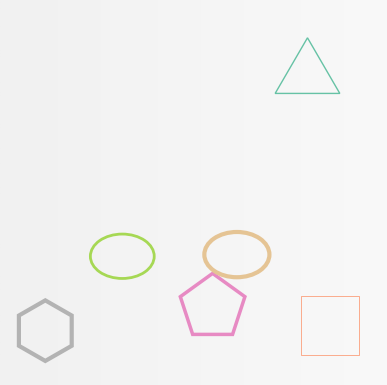[{"shape": "triangle", "thickness": 1, "radius": 0.48, "center": [0.794, 0.806]}, {"shape": "square", "thickness": 0.5, "radius": 0.38, "center": [0.851, 0.155]}, {"shape": "pentagon", "thickness": 2.5, "radius": 0.44, "center": [0.549, 0.202]}, {"shape": "oval", "thickness": 2, "radius": 0.41, "center": [0.316, 0.334]}, {"shape": "oval", "thickness": 3, "radius": 0.42, "center": [0.611, 0.339]}, {"shape": "hexagon", "thickness": 3, "radius": 0.39, "center": [0.117, 0.141]}]